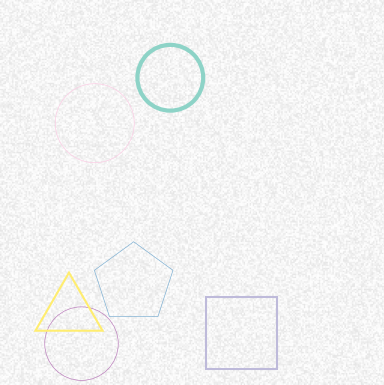[{"shape": "circle", "thickness": 3, "radius": 0.43, "center": [0.442, 0.798]}, {"shape": "square", "thickness": 1.5, "radius": 0.47, "center": [0.627, 0.135]}, {"shape": "pentagon", "thickness": 0.5, "radius": 0.54, "center": [0.347, 0.265]}, {"shape": "circle", "thickness": 0.5, "radius": 0.51, "center": [0.246, 0.68]}, {"shape": "circle", "thickness": 0.5, "radius": 0.48, "center": [0.212, 0.107]}, {"shape": "triangle", "thickness": 1.5, "radius": 0.5, "center": [0.179, 0.191]}]